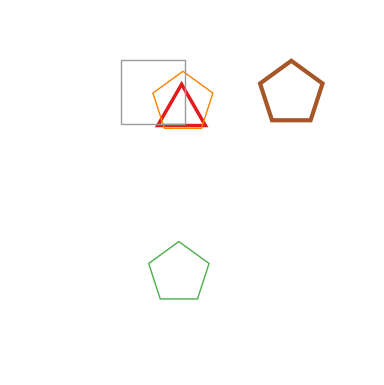[{"shape": "triangle", "thickness": 2.5, "radius": 0.36, "center": [0.472, 0.71]}, {"shape": "pentagon", "thickness": 1, "radius": 0.41, "center": [0.465, 0.29]}, {"shape": "pentagon", "thickness": 1, "radius": 0.41, "center": [0.475, 0.733]}, {"shape": "pentagon", "thickness": 3, "radius": 0.43, "center": [0.757, 0.757]}, {"shape": "square", "thickness": 1, "radius": 0.41, "center": [0.397, 0.761]}]